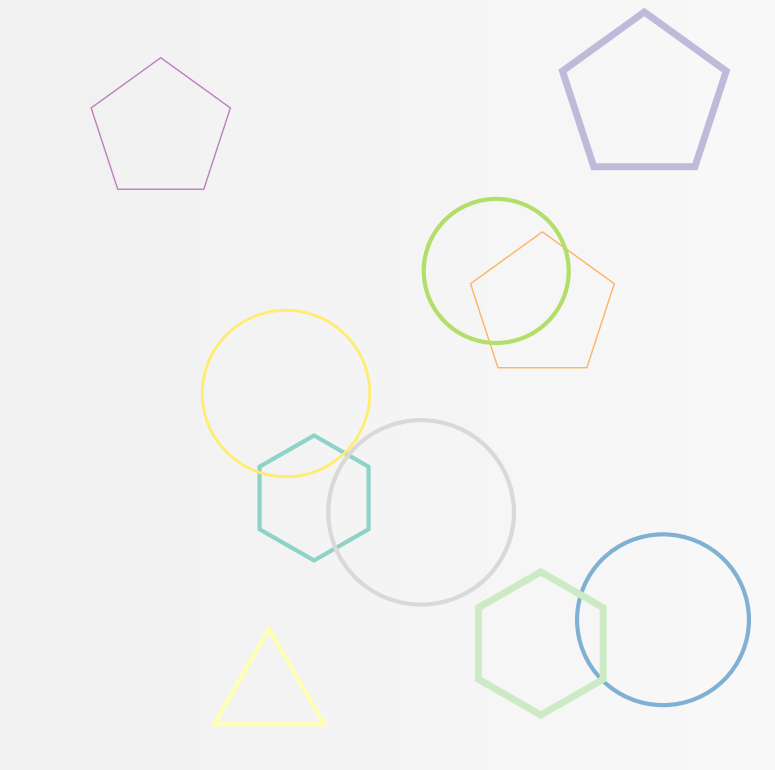[{"shape": "hexagon", "thickness": 1.5, "radius": 0.41, "center": [0.405, 0.353]}, {"shape": "triangle", "thickness": 1.5, "radius": 0.41, "center": [0.347, 0.101]}, {"shape": "pentagon", "thickness": 2.5, "radius": 0.56, "center": [0.831, 0.873]}, {"shape": "circle", "thickness": 1.5, "radius": 0.55, "center": [0.855, 0.195]}, {"shape": "pentagon", "thickness": 0.5, "radius": 0.49, "center": [0.7, 0.601]}, {"shape": "circle", "thickness": 1.5, "radius": 0.47, "center": [0.64, 0.648]}, {"shape": "circle", "thickness": 1.5, "radius": 0.6, "center": [0.543, 0.335]}, {"shape": "pentagon", "thickness": 0.5, "radius": 0.47, "center": [0.207, 0.831]}, {"shape": "hexagon", "thickness": 2.5, "radius": 0.46, "center": [0.698, 0.164]}, {"shape": "circle", "thickness": 1, "radius": 0.54, "center": [0.369, 0.489]}]